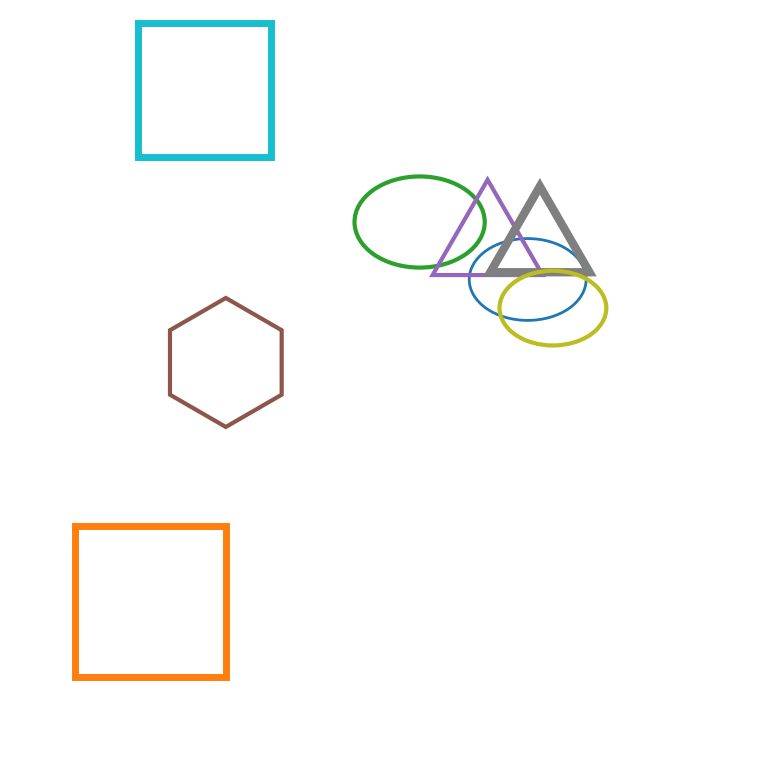[{"shape": "oval", "thickness": 1, "radius": 0.38, "center": [0.685, 0.637]}, {"shape": "square", "thickness": 2.5, "radius": 0.49, "center": [0.196, 0.219]}, {"shape": "oval", "thickness": 1.5, "radius": 0.42, "center": [0.545, 0.712]}, {"shape": "triangle", "thickness": 1.5, "radius": 0.41, "center": [0.633, 0.684]}, {"shape": "hexagon", "thickness": 1.5, "radius": 0.42, "center": [0.293, 0.529]}, {"shape": "triangle", "thickness": 3, "radius": 0.37, "center": [0.701, 0.684]}, {"shape": "oval", "thickness": 1.5, "radius": 0.35, "center": [0.718, 0.6]}, {"shape": "square", "thickness": 2.5, "radius": 0.43, "center": [0.266, 0.883]}]